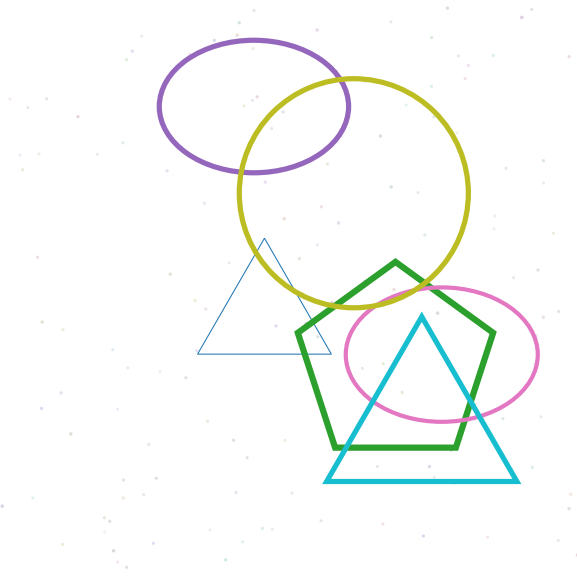[{"shape": "triangle", "thickness": 0.5, "radius": 0.67, "center": [0.458, 0.453]}, {"shape": "pentagon", "thickness": 3, "radius": 0.89, "center": [0.685, 0.368]}, {"shape": "oval", "thickness": 2.5, "radius": 0.82, "center": [0.44, 0.815]}, {"shape": "oval", "thickness": 2, "radius": 0.83, "center": [0.765, 0.385]}, {"shape": "circle", "thickness": 2.5, "radius": 0.99, "center": [0.613, 0.665]}, {"shape": "triangle", "thickness": 2.5, "radius": 0.95, "center": [0.73, 0.26]}]